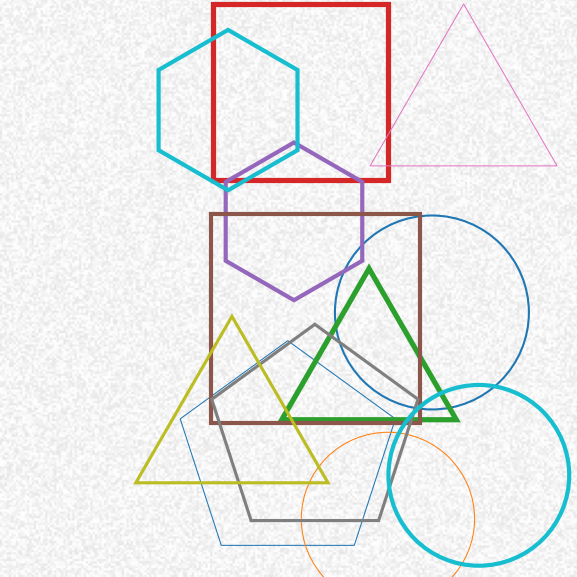[{"shape": "pentagon", "thickness": 0.5, "radius": 0.98, "center": [0.498, 0.213]}, {"shape": "circle", "thickness": 1, "radius": 0.84, "center": [0.748, 0.458]}, {"shape": "circle", "thickness": 0.5, "radius": 0.75, "center": [0.672, 0.101]}, {"shape": "triangle", "thickness": 2.5, "radius": 0.87, "center": [0.639, 0.36]}, {"shape": "square", "thickness": 2.5, "radius": 0.76, "center": [0.52, 0.839]}, {"shape": "hexagon", "thickness": 2, "radius": 0.68, "center": [0.509, 0.616]}, {"shape": "square", "thickness": 2, "radius": 0.91, "center": [0.546, 0.448]}, {"shape": "triangle", "thickness": 0.5, "radius": 0.93, "center": [0.803, 0.805]}, {"shape": "pentagon", "thickness": 1.5, "radius": 0.94, "center": [0.545, 0.25]}, {"shape": "triangle", "thickness": 1.5, "radius": 0.96, "center": [0.402, 0.259]}, {"shape": "hexagon", "thickness": 2, "radius": 0.69, "center": [0.395, 0.808]}, {"shape": "circle", "thickness": 2, "radius": 0.78, "center": [0.829, 0.176]}]